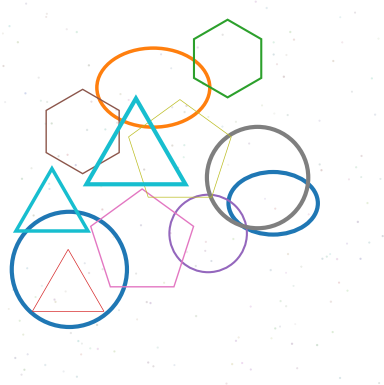[{"shape": "circle", "thickness": 3, "radius": 0.75, "center": [0.18, 0.3]}, {"shape": "oval", "thickness": 3, "radius": 0.58, "center": [0.71, 0.472]}, {"shape": "oval", "thickness": 2.5, "radius": 0.73, "center": [0.398, 0.772]}, {"shape": "hexagon", "thickness": 1.5, "radius": 0.5, "center": [0.591, 0.848]}, {"shape": "triangle", "thickness": 0.5, "radius": 0.54, "center": [0.177, 0.245]}, {"shape": "circle", "thickness": 1.5, "radius": 0.5, "center": [0.541, 0.394]}, {"shape": "hexagon", "thickness": 1, "radius": 0.55, "center": [0.215, 0.658]}, {"shape": "pentagon", "thickness": 1, "radius": 0.7, "center": [0.369, 0.369]}, {"shape": "circle", "thickness": 3, "radius": 0.66, "center": [0.669, 0.539]}, {"shape": "pentagon", "thickness": 0.5, "radius": 0.7, "center": [0.467, 0.601]}, {"shape": "triangle", "thickness": 2.5, "radius": 0.54, "center": [0.135, 0.454]}, {"shape": "triangle", "thickness": 3, "radius": 0.74, "center": [0.353, 0.596]}]